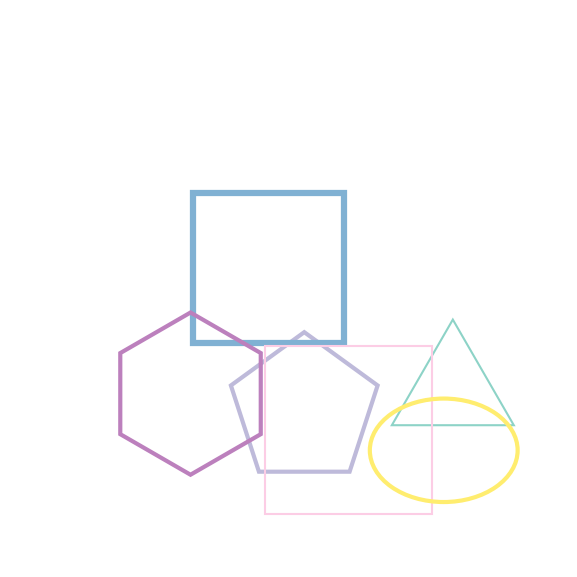[{"shape": "triangle", "thickness": 1, "radius": 0.61, "center": [0.784, 0.324]}, {"shape": "pentagon", "thickness": 2, "radius": 0.67, "center": [0.527, 0.29]}, {"shape": "square", "thickness": 3, "radius": 0.65, "center": [0.465, 0.535]}, {"shape": "square", "thickness": 1, "radius": 0.72, "center": [0.604, 0.254]}, {"shape": "hexagon", "thickness": 2, "radius": 0.7, "center": [0.33, 0.318]}, {"shape": "oval", "thickness": 2, "radius": 0.64, "center": [0.768, 0.219]}]